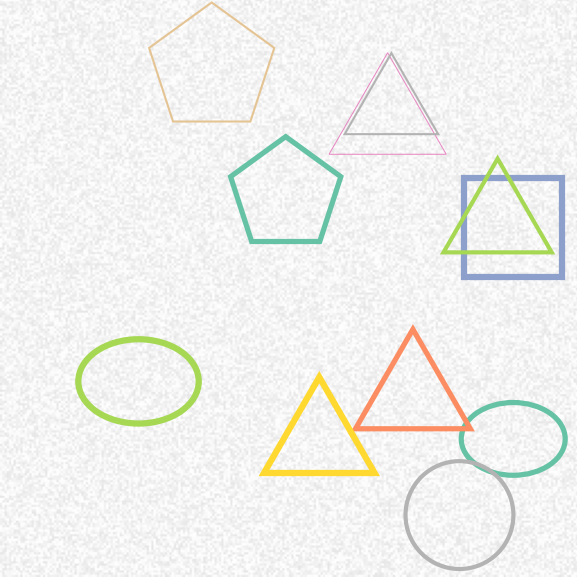[{"shape": "pentagon", "thickness": 2.5, "radius": 0.5, "center": [0.495, 0.662]}, {"shape": "oval", "thickness": 2.5, "radius": 0.45, "center": [0.889, 0.239]}, {"shape": "triangle", "thickness": 2.5, "radius": 0.57, "center": [0.715, 0.314]}, {"shape": "square", "thickness": 3, "radius": 0.43, "center": [0.889, 0.605]}, {"shape": "triangle", "thickness": 0.5, "radius": 0.59, "center": [0.671, 0.791]}, {"shape": "oval", "thickness": 3, "radius": 0.52, "center": [0.24, 0.339]}, {"shape": "triangle", "thickness": 2, "radius": 0.54, "center": [0.862, 0.616]}, {"shape": "triangle", "thickness": 3, "radius": 0.55, "center": [0.553, 0.235]}, {"shape": "pentagon", "thickness": 1, "radius": 0.57, "center": [0.367, 0.881]}, {"shape": "triangle", "thickness": 1, "radius": 0.47, "center": [0.678, 0.814]}, {"shape": "circle", "thickness": 2, "radius": 0.47, "center": [0.796, 0.107]}]